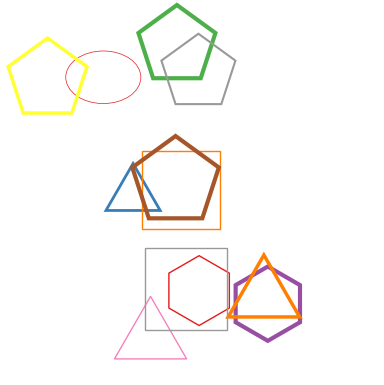[{"shape": "oval", "thickness": 0.5, "radius": 0.49, "center": [0.268, 0.799]}, {"shape": "hexagon", "thickness": 1, "radius": 0.45, "center": [0.517, 0.245]}, {"shape": "triangle", "thickness": 2, "radius": 0.41, "center": [0.346, 0.494]}, {"shape": "pentagon", "thickness": 3, "radius": 0.53, "center": [0.46, 0.882]}, {"shape": "hexagon", "thickness": 3, "radius": 0.48, "center": [0.696, 0.211]}, {"shape": "square", "thickness": 1, "radius": 0.51, "center": [0.469, 0.507]}, {"shape": "triangle", "thickness": 2.5, "radius": 0.54, "center": [0.685, 0.23]}, {"shape": "pentagon", "thickness": 2.5, "radius": 0.54, "center": [0.124, 0.794]}, {"shape": "pentagon", "thickness": 3, "radius": 0.59, "center": [0.456, 0.529]}, {"shape": "triangle", "thickness": 1, "radius": 0.54, "center": [0.391, 0.122]}, {"shape": "square", "thickness": 1, "radius": 0.53, "center": [0.482, 0.249]}, {"shape": "pentagon", "thickness": 1.5, "radius": 0.51, "center": [0.515, 0.811]}]